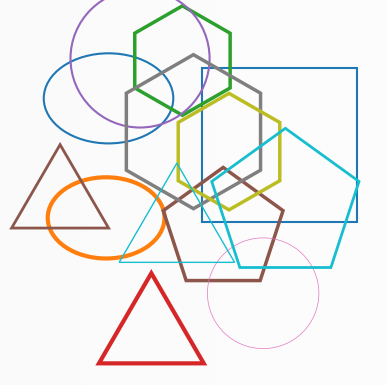[{"shape": "square", "thickness": 1.5, "radius": 1.0, "center": [0.721, 0.623]}, {"shape": "oval", "thickness": 1.5, "radius": 0.84, "center": [0.28, 0.745]}, {"shape": "oval", "thickness": 3, "radius": 0.75, "center": [0.274, 0.434]}, {"shape": "hexagon", "thickness": 2.5, "radius": 0.71, "center": [0.471, 0.843]}, {"shape": "triangle", "thickness": 3, "radius": 0.78, "center": [0.391, 0.134]}, {"shape": "circle", "thickness": 1.5, "radius": 0.9, "center": [0.361, 0.848]}, {"shape": "triangle", "thickness": 2, "radius": 0.72, "center": [0.155, 0.48]}, {"shape": "pentagon", "thickness": 2.5, "radius": 0.81, "center": [0.576, 0.403]}, {"shape": "circle", "thickness": 0.5, "radius": 0.72, "center": [0.679, 0.238]}, {"shape": "hexagon", "thickness": 2.5, "radius": 1.0, "center": [0.499, 0.658]}, {"shape": "hexagon", "thickness": 2.5, "radius": 0.76, "center": [0.591, 0.606]}, {"shape": "pentagon", "thickness": 2, "radius": 1.0, "center": [0.736, 0.467]}, {"shape": "triangle", "thickness": 1, "radius": 0.86, "center": [0.456, 0.405]}]